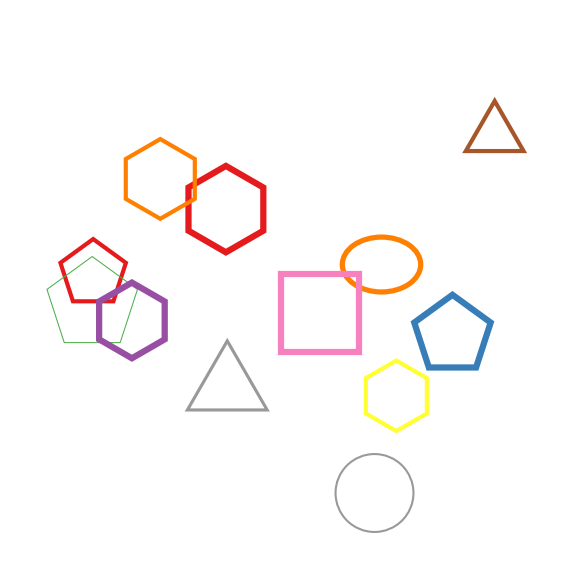[{"shape": "pentagon", "thickness": 2, "radius": 0.3, "center": [0.161, 0.526]}, {"shape": "hexagon", "thickness": 3, "radius": 0.37, "center": [0.391, 0.637]}, {"shape": "pentagon", "thickness": 3, "radius": 0.35, "center": [0.783, 0.419]}, {"shape": "pentagon", "thickness": 0.5, "radius": 0.41, "center": [0.16, 0.473]}, {"shape": "hexagon", "thickness": 3, "radius": 0.33, "center": [0.228, 0.444]}, {"shape": "hexagon", "thickness": 2, "radius": 0.35, "center": [0.278, 0.689]}, {"shape": "oval", "thickness": 2.5, "radius": 0.34, "center": [0.661, 0.541]}, {"shape": "hexagon", "thickness": 2, "radius": 0.31, "center": [0.686, 0.314]}, {"shape": "triangle", "thickness": 2, "radius": 0.29, "center": [0.857, 0.766]}, {"shape": "square", "thickness": 3, "radius": 0.34, "center": [0.554, 0.456]}, {"shape": "triangle", "thickness": 1.5, "radius": 0.4, "center": [0.394, 0.329]}, {"shape": "circle", "thickness": 1, "radius": 0.34, "center": [0.648, 0.145]}]